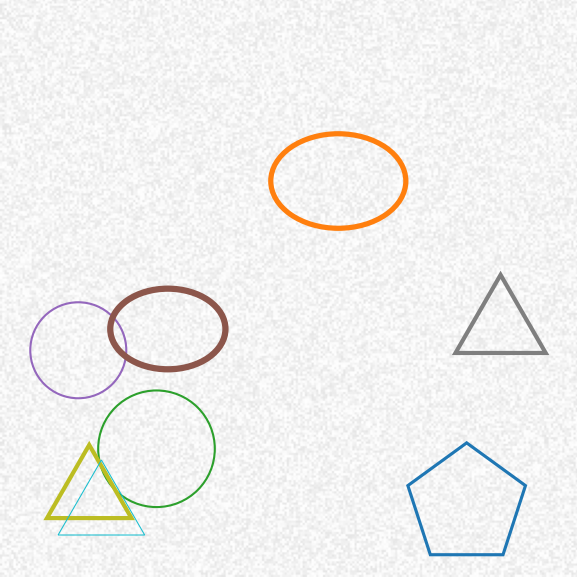[{"shape": "pentagon", "thickness": 1.5, "radius": 0.54, "center": [0.808, 0.125]}, {"shape": "oval", "thickness": 2.5, "radius": 0.58, "center": [0.586, 0.686]}, {"shape": "circle", "thickness": 1, "radius": 0.5, "center": [0.271, 0.222]}, {"shape": "circle", "thickness": 1, "radius": 0.42, "center": [0.136, 0.393]}, {"shape": "oval", "thickness": 3, "radius": 0.5, "center": [0.291, 0.429]}, {"shape": "triangle", "thickness": 2, "radius": 0.45, "center": [0.867, 0.433]}, {"shape": "triangle", "thickness": 2, "radius": 0.42, "center": [0.154, 0.144]}, {"shape": "triangle", "thickness": 0.5, "radius": 0.43, "center": [0.176, 0.116]}]